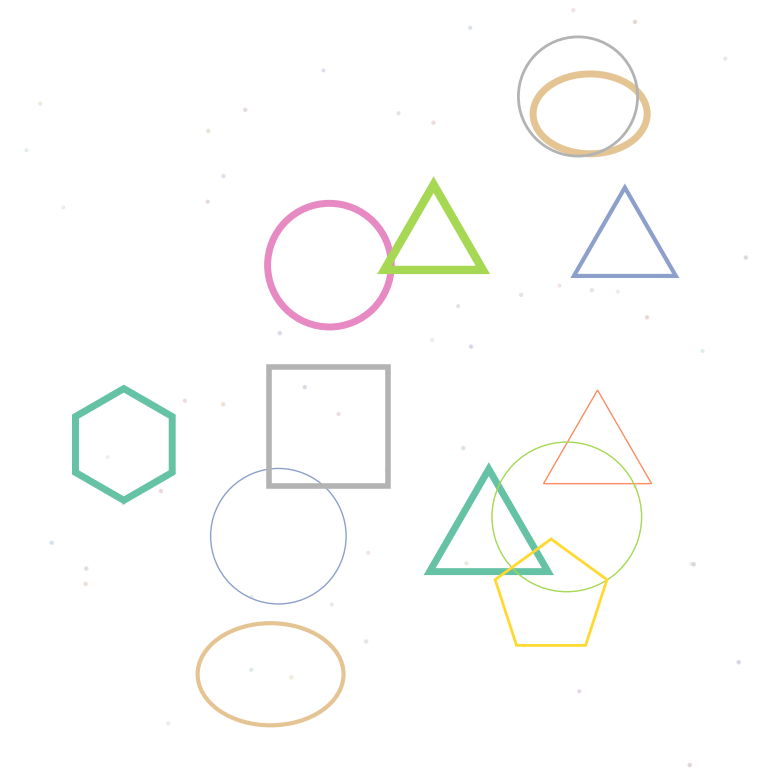[{"shape": "triangle", "thickness": 2.5, "radius": 0.44, "center": [0.635, 0.302]}, {"shape": "hexagon", "thickness": 2.5, "radius": 0.36, "center": [0.161, 0.423]}, {"shape": "triangle", "thickness": 0.5, "radius": 0.41, "center": [0.776, 0.412]}, {"shape": "triangle", "thickness": 1.5, "radius": 0.38, "center": [0.811, 0.68]}, {"shape": "circle", "thickness": 0.5, "radius": 0.44, "center": [0.362, 0.304]}, {"shape": "circle", "thickness": 2.5, "radius": 0.4, "center": [0.428, 0.656]}, {"shape": "circle", "thickness": 0.5, "radius": 0.49, "center": [0.736, 0.329]}, {"shape": "triangle", "thickness": 3, "radius": 0.37, "center": [0.563, 0.686]}, {"shape": "pentagon", "thickness": 1, "radius": 0.38, "center": [0.716, 0.224]}, {"shape": "oval", "thickness": 2.5, "radius": 0.37, "center": [0.766, 0.852]}, {"shape": "oval", "thickness": 1.5, "radius": 0.47, "center": [0.351, 0.124]}, {"shape": "circle", "thickness": 1, "radius": 0.39, "center": [0.751, 0.875]}, {"shape": "square", "thickness": 2, "radius": 0.39, "center": [0.427, 0.446]}]